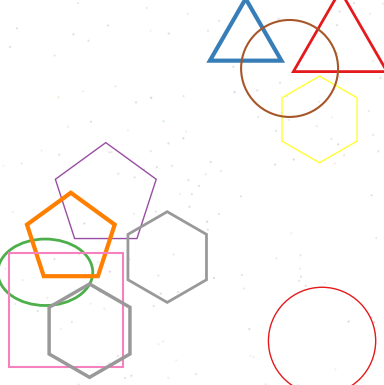[{"shape": "circle", "thickness": 1, "radius": 0.7, "center": [0.837, 0.115]}, {"shape": "triangle", "thickness": 2, "radius": 0.7, "center": [0.884, 0.884]}, {"shape": "triangle", "thickness": 3, "radius": 0.54, "center": [0.638, 0.896]}, {"shape": "oval", "thickness": 2, "radius": 0.62, "center": [0.118, 0.293]}, {"shape": "pentagon", "thickness": 1, "radius": 0.69, "center": [0.275, 0.492]}, {"shape": "pentagon", "thickness": 3, "radius": 0.6, "center": [0.184, 0.38]}, {"shape": "hexagon", "thickness": 1, "radius": 0.56, "center": [0.83, 0.69]}, {"shape": "circle", "thickness": 1.5, "radius": 0.63, "center": [0.752, 0.822]}, {"shape": "square", "thickness": 1.5, "radius": 0.74, "center": [0.17, 0.194]}, {"shape": "hexagon", "thickness": 2, "radius": 0.59, "center": [0.434, 0.332]}, {"shape": "hexagon", "thickness": 2.5, "radius": 0.61, "center": [0.233, 0.141]}]